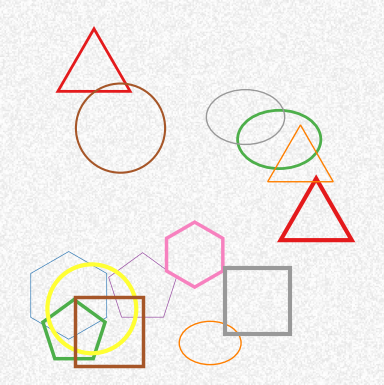[{"shape": "triangle", "thickness": 2, "radius": 0.54, "center": [0.244, 0.817]}, {"shape": "triangle", "thickness": 3, "radius": 0.53, "center": [0.821, 0.43]}, {"shape": "hexagon", "thickness": 0.5, "radius": 0.57, "center": [0.179, 0.233]}, {"shape": "pentagon", "thickness": 2.5, "radius": 0.42, "center": [0.192, 0.137]}, {"shape": "oval", "thickness": 2, "radius": 0.54, "center": [0.725, 0.638]}, {"shape": "pentagon", "thickness": 0.5, "radius": 0.46, "center": [0.37, 0.251]}, {"shape": "triangle", "thickness": 1, "radius": 0.49, "center": [0.78, 0.577]}, {"shape": "oval", "thickness": 1, "radius": 0.4, "center": [0.546, 0.109]}, {"shape": "circle", "thickness": 3, "radius": 0.58, "center": [0.239, 0.198]}, {"shape": "square", "thickness": 2.5, "radius": 0.45, "center": [0.283, 0.138]}, {"shape": "circle", "thickness": 1.5, "radius": 0.58, "center": [0.313, 0.667]}, {"shape": "hexagon", "thickness": 2.5, "radius": 0.42, "center": [0.506, 0.339]}, {"shape": "square", "thickness": 3, "radius": 0.43, "center": [0.669, 0.219]}, {"shape": "oval", "thickness": 1, "radius": 0.51, "center": [0.638, 0.696]}]